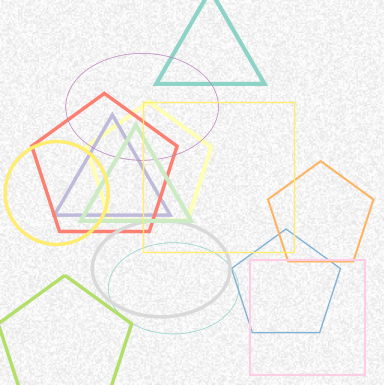[{"shape": "oval", "thickness": 0.5, "radius": 0.85, "center": [0.451, 0.251]}, {"shape": "triangle", "thickness": 3, "radius": 0.81, "center": [0.546, 0.863]}, {"shape": "pentagon", "thickness": 3, "radius": 0.85, "center": [0.387, 0.565]}, {"shape": "triangle", "thickness": 2.5, "radius": 0.87, "center": [0.292, 0.528]}, {"shape": "pentagon", "thickness": 2.5, "radius": 0.99, "center": [0.271, 0.559]}, {"shape": "pentagon", "thickness": 1, "radius": 0.74, "center": [0.743, 0.256]}, {"shape": "pentagon", "thickness": 1.5, "radius": 0.72, "center": [0.833, 0.437]}, {"shape": "pentagon", "thickness": 2.5, "radius": 0.91, "center": [0.169, 0.103]}, {"shape": "square", "thickness": 1.5, "radius": 0.75, "center": [0.798, 0.176]}, {"shape": "oval", "thickness": 2.5, "radius": 0.89, "center": [0.419, 0.302]}, {"shape": "oval", "thickness": 0.5, "radius": 0.99, "center": [0.369, 0.723]}, {"shape": "triangle", "thickness": 3, "radius": 0.83, "center": [0.353, 0.509]}, {"shape": "circle", "thickness": 2.5, "radius": 0.67, "center": [0.147, 0.499]}, {"shape": "square", "thickness": 1, "radius": 0.98, "center": [0.567, 0.541]}]